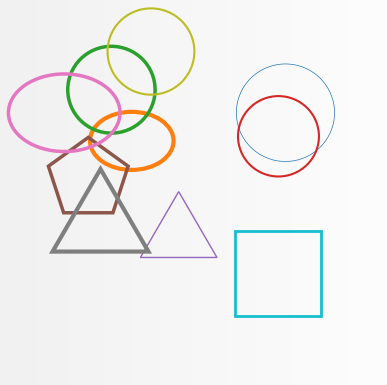[{"shape": "circle", "thickness": 0.5, "radius": 0.63, "center": [0.737, 0.707]}, {"shape": "oval", "thickness": 3, "radius": 0.54, "center": [0.34, 0.634]}, {"shape": "circle", "thickness": 2.5, "radius": 0.56, "center": [0.288, 0.767]}, {"shape": "circle", "thickness": 1.5, "radius": 0.52, "center": [0.719, 0.646]}, {"shape": "triangle", "thickness": 1, "radius": 0.57, "center": [0.461, 0.388]}, {"shape": "pentagon", "thickness": 2.5, "radius": 0.54, "center": [0.228, 0.535]}, {"shape": "oval", "thickness": 2.5, "radius": 0.72, "center": [0.166, 0.707]}, {"shape": "triangle", "thickness": 3, "radius": 0.71, "center": [0.259, 0.418]}, {"shape": "circle", "thickness": 1.5, "radius": 0.56, "center": [0.39, 0.866]}, {"shape": "square", "thickness": 2, "radius": 0.56, "center": [0.717, 0.289]}]